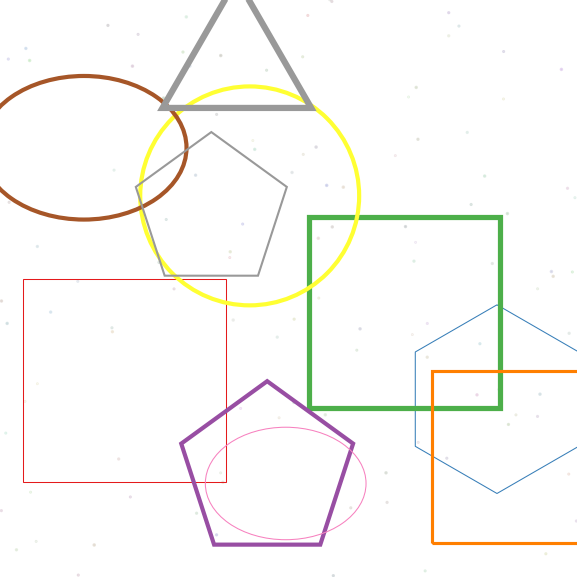[{"shape": "square", "thickness": 0.5, "radius": 0.88, "center": [0.215, 0.34]}, {"shape": "hexagon", "thickness": 0.5, "radius": 0.82, "center": [0.861, 0.308]}, {"shape": "square", "thickness": 2.5, "radius": 0.83, "center": [0.701, 0.458]}, {"shape": "pentagon", "thickness": 2, "radius": 0.78, "center": [0.463, 0.183]}, {"shape": "square", "thickness": 1.5, "radius": 0.74, "center": [0.897, 0.208]}, {"shape": "circle", "thickness": 2, "radius": 0.95, "center": [0.432, 0.66]}, {"shape": "oval", "thickness": 2, "radius": 0.89, "center": [0.145, 0.743]}, {"shape": "oval", "thickness": 0.5, "radius": 0.7, "center": [0.495, 0.162]}, {"shape": "pentagon", "thickness": 1, "radius": 0.69, "center": [0.366, 0.633]}, {"shape": "triangle", "thickness": 3, "radius": 0.74, "center": [0.41, 0.887]}]